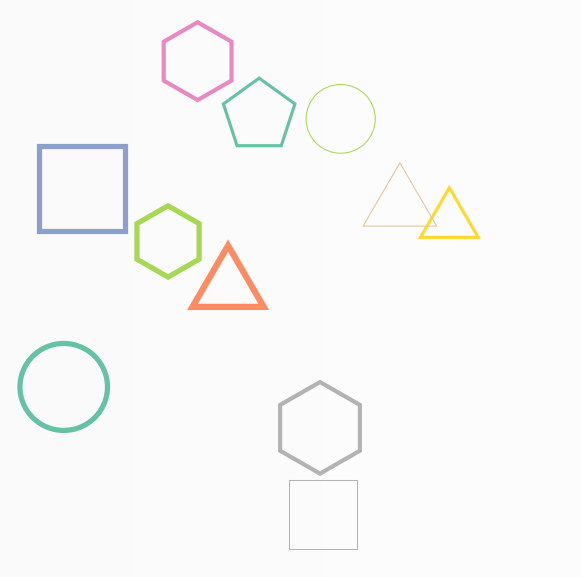[{"shape": "pentagon", "thickness": 1.5, "radius": 0.32, "center": [0.446, 0.799]}, {"shape": "circle", "thickness": 2.5, "radius": 0.38, "center": [0.11, 0.329]}, {"shape": "triangle", "thickness": 3, "radius": 0.35, "center": [0.392, 0.503]}, {"shape": "square", "thickness": 2.5, "radius": 0.37, "center": [0.142, 0.673]}, {"shape": "hexagon", "thickness": 2, "radius": 0.34, "center": [0.34, 0.893]}, {"shape": "circle", "thickness": 0.5, "radius": 0.3, "center": [0.586, 0.793]}, {"shape": "hexagon", "thickness": 2.5, "radius": 0.31, "center": [0.289, 0.581]}, {"shape": "triangle", "thickness": 1.5, "radius": 0.29, "center": [0.773, 0.617]}, {"shape": "triangle", "thickness": 0.5, "radius": 0.37, "center": [0.688, 0.644]}, {"shape": "square", "thickness": 0.5, "radius": 0.3, "center": [0.556, 0.108]}, {"shape": "hexagon", "thickness": 2, "radius": 0.4, "center": [0.551, 0.258]}]